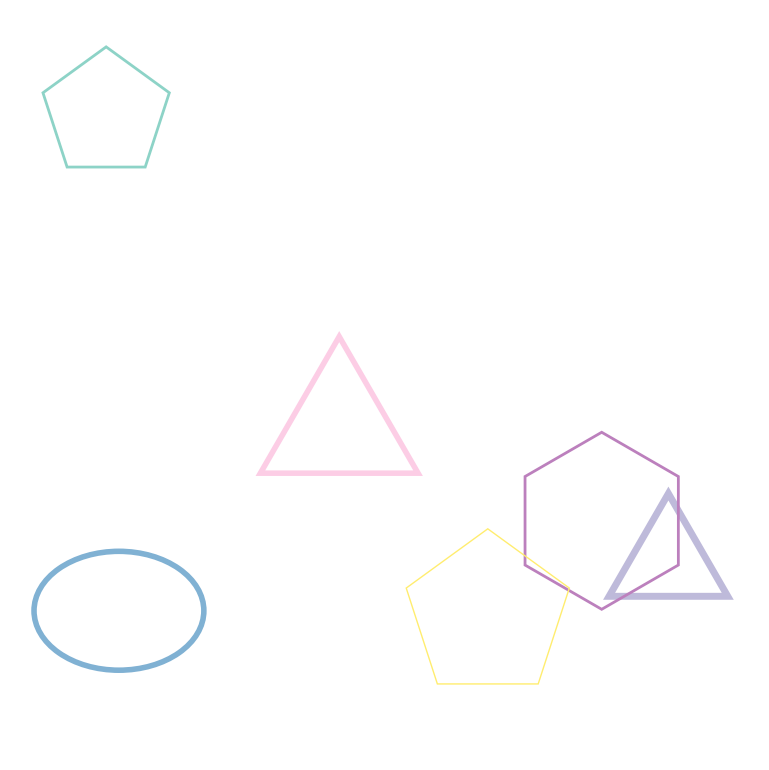[{"shape": "pentagon", "thickness": 1, "radius": 0.43, "center": [0.138, 0.853]}, {"shape": "triangle", "thickness": 2.5, "radius": 0.44, "center": [0.868, 0.27]}, {"shape": "oval", "thickness": 2, "radius": 0.55, "center": [0.154, 0.207]}, {"shape": "triangle", "thickness": 2, "radius": 0.59, "center": [0.441, 0.445]}, {"shape": "hexagon", "thickness": 1, "radius": 0.57, "center": [0.781, 0.324]}, {"shape": "pentagon", "thickness": 0.5, "radius": 0.56, "center": [0.633, 0.202]}]